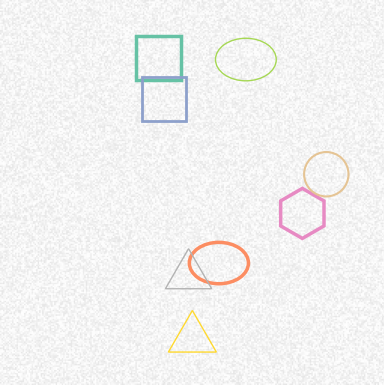[{"shape": "square", "thickness": 2.5, "radius": 0.29, "center": [0.411, 0.849]}, {"shape": "oval", "thickness": 2.5, "radius": 0.38, "center": [0.569, 0.317]}, {"shape": "square", "thickness": 2, "radius": 0.29, "center": [0.426, 0.743]}, {"shape": "hexagon", "thickness": 2.5, "radius": 0.32, "center": [0.785, 0.446]}, {"shape": "oval", "thickness": 1, "radius": 0.39, "center": [0.639, 0.845]}, {"shape": "triangle", "thickness": 1, "radius": 0.36, "center": [0.5, 0.122]}, {"shape": "circle", "thickness": 1.5, "radius": 0.29, "center": [0.848, 0.547]}, {"shape": "triangle", "thickness": 1, "radius": 0.35, "center": [0.49, 0.285]}]